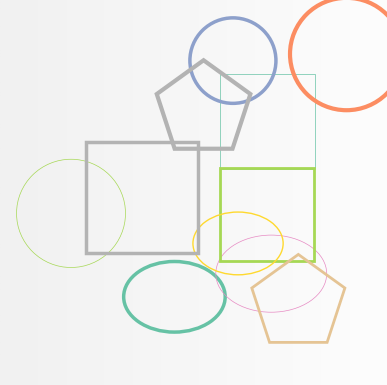[{"shape": "square", "thickness": 0.5, "radius": 0.61, "center": [0.691, 0.685]}, {"shape": "oval", "thickness": 2.5, "radius": 0.65, "center": [0.45, 0.229]}, {"shape": "circle", "thickness": 3, "radius": 0.73, "center": [0.894, 0.86]}, {"shape": "circle", "thickness": 2.5, "radius": 0.56, "center": [0.601, 0.843]}, {"shape": "oval", "thickness": 0.5, "radius": 0.72, "center": [0.7, 0.289]}, {"shape": "circle", "thickness": 0.5, "radius": 0.7, "center": [0.183, 0.446]}, {"shape": "square", "thickness": 2, "radius": 0.61, "center": [0.689, 0.443]}, {"shape": "oval", "thickness": 1, "radius": 0.58, "center": [0.614, 0.368]}, {"shape": "pentagon", "thickness": 2, "radius": 0.63, "center": [0.77, 0.213]}, {"shape": "pentagon", "thickness": 3, "radius": 0.64, "center": [0.525, 0.716]}, {"shape": "square", "thickness": 2.5, "radius": 0.72, "center": [0.367, 0.487]}]